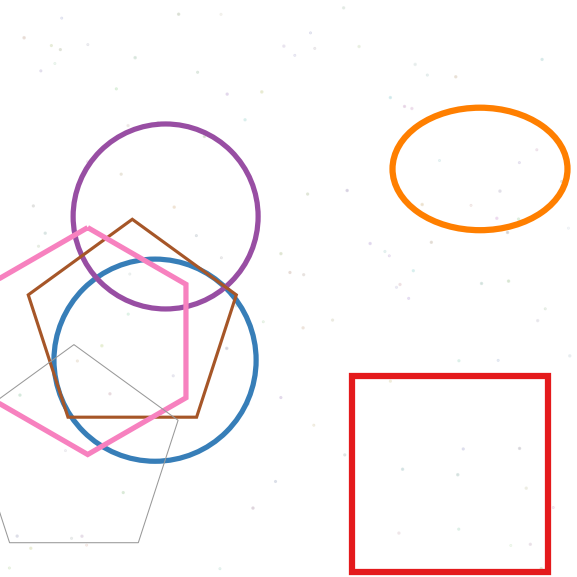[{"shape": "square", "thickness": 3, "radius": 0.85, "center": [0.779, 0.178]}, {"shape": "circle", "thickness": 2.5, "radius": 0.88, "center": [0.268, 0.375]}, {"shape": "circle", "thickness": 2.5, "radius": 0.8, "center": [0.287, 0.624]}, {"shape": "oval", "thickness": 3, "radius": 0.76, "center": [0.831, 0.707]}, {"shape": "pentagon", "thickness": 1.5, "radius": 0.95, "center": [0.229, 0.43]}, {"shape": "hexagon", "thickness": 2.5, "radius": 0.98, "center": [0.152, 0.409]}, {"shape": "pentagon", "thickness": 0.5, "radius": 0.95, "center": [0.128, 0.213]}]